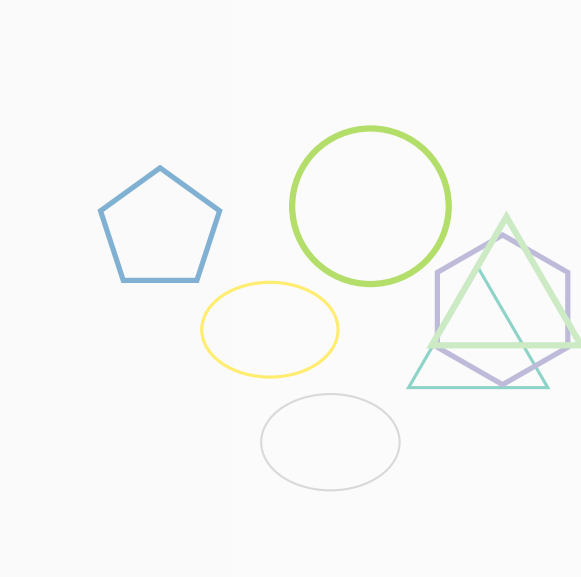[{"shape": "triangle", "thickness": 1.5, "radius": 0.69, "center": [0.823, 0.397]}, {"shape": "hexagon", "thickness": 2.5, "radius": 0.65, "center": [0.865, 0.463]}, {"shape": "pentagon", "thickness": 2.5, "radius": 0.54, "center": [0.275, 0.601]}, {"shape": "circle", "thickness": 3, "radius": 0.67, "center": [0.637, 0.642]}, {"shape": "oval", "thickness": 1, "radius": 0.6, "center": [0.568, 0.233]}, {"shape": "triangle", "thickness": 3, "radius": 0.74, "center": [0.871, 0.475]}, {"shape": "oval", "thickness": 1.5, "radius": 0.59, "center": [0.464, 0.428]}]